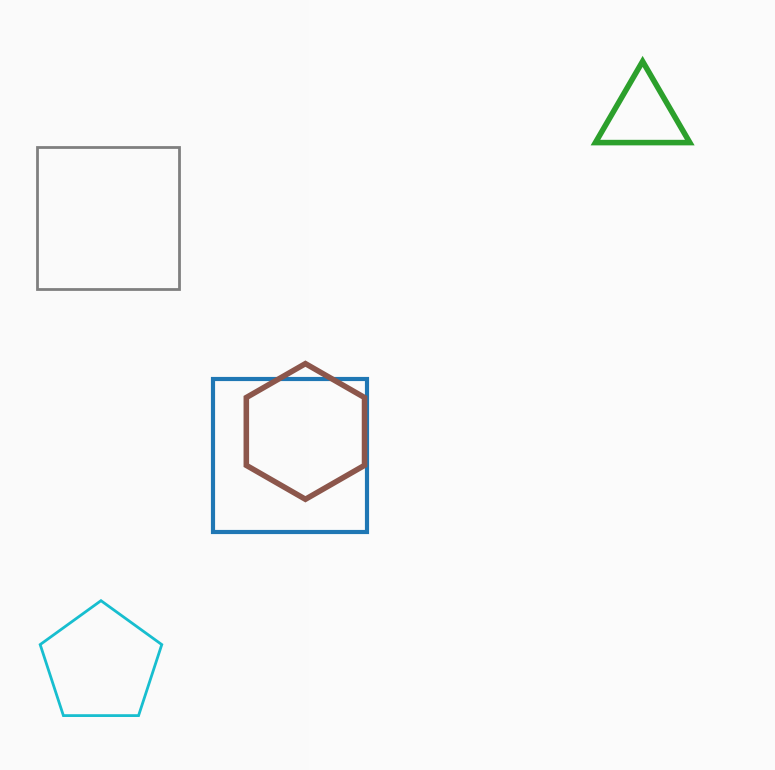[{"shape": "square", "thickness": 1.5, "radius": 0.5, "center": [0.374, 0.409]}, {"shape": "triangle", "thickness": 2, "radius": 0.35, "center": [0.829, 0.85]}, {"shape": "hexagon", "thickness": 2, "radius": 0.44, "center": [0.394, 0.44]}, {"shape": "square", "thickness": 1, "radius": 0.46, "center": [0.139, 0.717]}, {"shape": "pentagon", "thickness": 1, "radius": 0.41, "center": [0.13, 0.137]}]